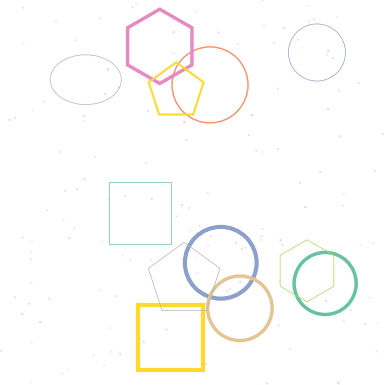[{"shape": "circle", "thickness": 2.5, "radius": 0.4, "center": [0.845, 0.264]}, {"shape": "square", "thickness": 0.5, "radius": 0.4, "center": [0.365, 0.446]}, {"shape": "circle", "thickness": 1, "radius": 0.49, "center": [0.546, 0.78]}, {"shape": "circle", "thickness": 0.5, "radius": 0.37, "center": [0.823, 0.864]}, {"shape": "circle", "thickness": 3, "radius": 0.47, "center": [0.573, 0.317]}, {"shape": "hexagon", "thickness": 2.5, "radius": 0.48, "center": [0.415, 0.88]}, {"shape": "hexagon", "thickness": 0.5, "radius": 0.4, "center": [0.797, 0.297]}, {"shape": "pentagon", "thickness": 1.5, "radius": 0.37, "center": [0.458, 0.763]}, {"shape": "square", "thickness": 3, "radius": 0.42, "center": [0.444, 0.123]}, {"shape": "circle", "thickness": 2.5, "radius": 0.42, "center": [0.623, 0.199]}, {"shape": "oval", "thickness": 0.5, "radius": 0.46, "center": [0.223, 0.793]}, {"shape": "pentagon", "thickness": 0.5, "radius": 0.49, "center": [0.478, 0.273]}]